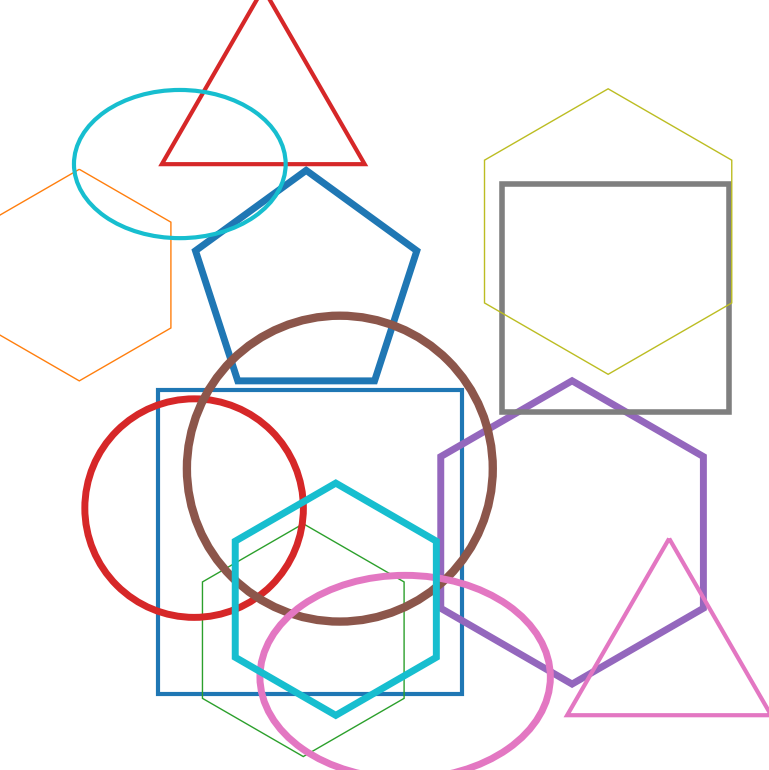[{"shape": "pentagon", "thickness": 2.5, "radius": 0.76, "center": [0.398, 0.628]}, {"shape": "square", "thickness": 1.5, "radius": 0.99, "center": [0.403, 0.296]}, {"shape": "hexagon", "thickness": 0.5, "radius": 0.69, "center": [0.103, 0.643]}, {"shape": "hexagon", "thickness": 0.5, "radius": 0.76, "center": [0.394, 0.169]}, {"shape": "circle", "thickness": 2.5, "radius": 0.71, "center": [0.252, 0.34]}, {"shape": "triangle", "thickness": 1.5, "radius": 0.76, "center": [0.342, 0.863]}, {"shape": "hexagon", "thickness": 2.5, "radius": 0.98, "center": [0.743, 0.309]}, {"shape": "circle", "thickness": 3, "radius": 0.99, "center": [0.441, 0.391]}, {"shape": "triangle", "thickness": 1.5, "radius": 0.76, "center": [0.869, 0.148]}, {"shape": "oval", "thickness": 2.5, "radius": 0.94, "center": [0.526, 0.121]}, {"shape": "square", "thickness": 2, "radius": 0.74, "center": [0.799, 0.613]}, {"shape": "hexagon", "thickness": 0.5, "radius": 0.93, "center": [0.79, 0.699]}, {"shape": "oval", "thickness": 1.5, "radius": 0.69, "center": [0.234, 0.787]}, {"shape": "hexagon", "thickness": 2.5, "radius": 0.75, "center": [0.436, 0.222]}]